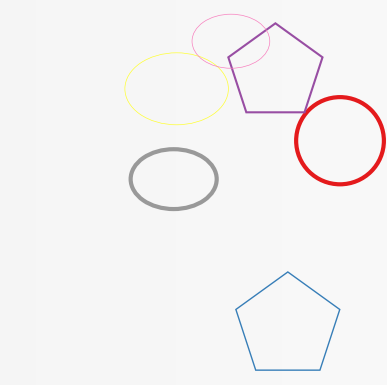[{"shape": "circle", "thickness": 3, "radius": 0.57, "center": [0.877, 0.634]}, {"shape": "pentagon", "thickness": 1, "radius": 0.7, "center": [0.743, 0.153]}, {"shape": "pentagon", "thickness": 1.5, "radius": 0.64, "center": [0.711, 0.812]}, {"shape": "oval", "thickness": 0.5, "radius": 0.67, "center": [0.456, 0.769]}, {"shape": "oval", "thickness": 0.5, "radius": 0.5, "center": [0.596, 0.893]}, {"shape": "oval", "thickness": 3, "radius": 0.56, "center": [0.448, 0.535]}]